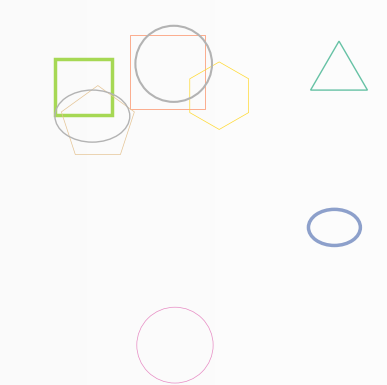[{"shape": "triangle", "thickness": 1, "radius": 0.42, "center": [0.875, 0.808]}, {"shape": "square", "thickness": 0.5, "radius": 0.48, "center": [0.432, 0.814]}, {"shape": "oval", "thickness": 2.5, "radius": 0.33, "center": [0.863, 0.409]}, {"shape": "circle", "thickness": 0.5, "radius": 0.49, "center": [0.452, 0.104]}, {"shape": "square", "thickness": 2.5, "radius": 0.37, "center": [0.216, 0.775]}, {"shape": "hexagon", "thickness": 0.5, "radius": 0.44, "center": [0.566, 0.751]}, {"shape": "pentagon", "thickness": 0.5, "radius": 0.5, "center": [0.253, 0.679]}, {"shape": "oval", "thickness": 1, "radius": 0.48, "center": [0.238, 0.698]}, {"shape": "circle", "thickness": 1.5, "radius": 0.49, "center": [0.448, 0.834]}]